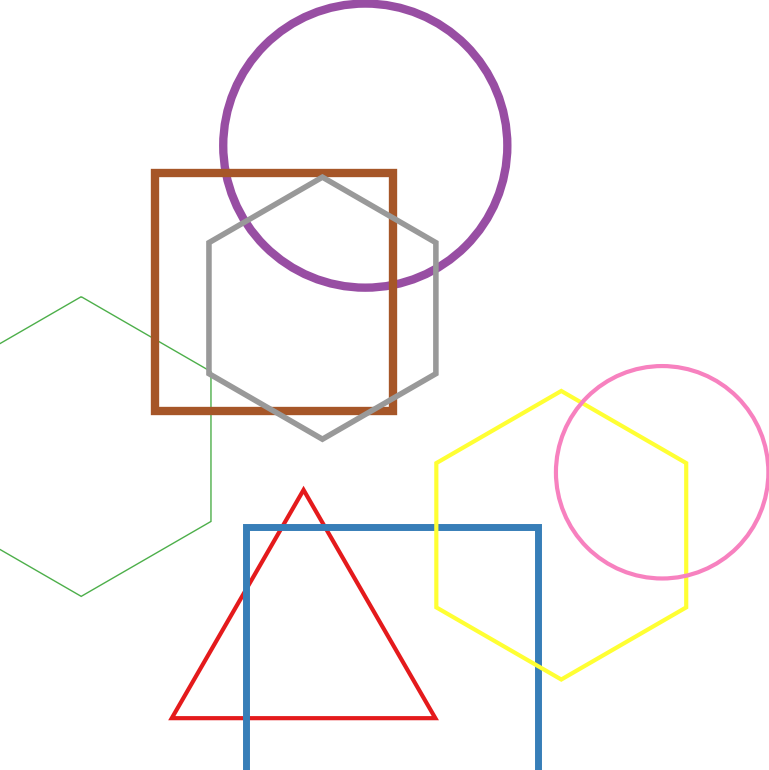[{"shape": "triangle", "thickness": 1.5, "radius": 0.99, "center": [0.394, 0.166]}, {"shape": "square", "thickness": 2.5, "radius": 0.95, "center": [0.509, 0.126]}, {"shape": "hexagon", "thickness": 0.5, "radius": 0.97, "center": [0.105, 0.42]}, {"shape": "circle", "thickness": 3, "radius": 0.92, "center": [0.474, 0.811]}, {"shape": "hexagon", "thickness": 1.5, "radius": 0.94, "center": [0.729, 0.305]}, {"shape": "square", "thickness": 3, "radius": 0.77, "center": [0.356, 0.621]}, {"shape": "circle", "thickness": 1.5, "radius": 0.69, "center": [0.86, 0.387]}, {"shape": "hexagon", "thickness": 2, "radius": 0.85, "center": [0.419, 0.6]}]